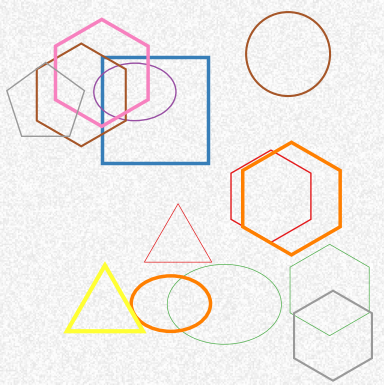[{"shape": "hexagon", "thickness": 1, "radius": 0.6, "center": [0.704, 0.49]}, {"shape": "triangle", "thickness": 0.5, "radius": 0.51, "center": [0.463, 0.37]}, {"shape": "square", "thickness": 2.5, "radius": 0.69, "center": [0.402, 0.714]}, {"shape": "hexagon", "thickness": 0.5, "radius": 0.59, "center": [0.856, 0.247]}, {"shape": "oval", "thickness": 0.5, "radius": 0.74, "center": [0.583, 0.21]}, {"shape": "oval", "thickness": 1, "radius": 0.53, "center": [0.35, 0.761]}, {"shape": "hexagon", "thickness": 2.5, "radius": 0.73, "center": [0.757, 0.484]}, {"shape": "oval", "thickness": 2.5, "radius": 0.52, "center": [0.444, 0.211]}, {"shape": "triangle", "thickness": 3, "radius": 0.57, "center": [0.273, 0.197]}, {"shape": "hexagon", "thickness": 1.5, "radius": 0.67, "center": [0.211, 0.753]}, {"shape": "circle", "thickness": 1.5, "radius": 0.55, "center": [0.748, 0.86]}, {"shape": "hexagon", "thickness": 2.5, "radius": 0.69, "center": [0.264, 0.811]}, {"shape": "pentagon", "thickness": 1, "radius": 0.53, "center": [0.119, 0.732]}, {"shape": "hexagon", "thickness": 1.5, "radius": 0.58, "center": [0.865, 0.128]}]